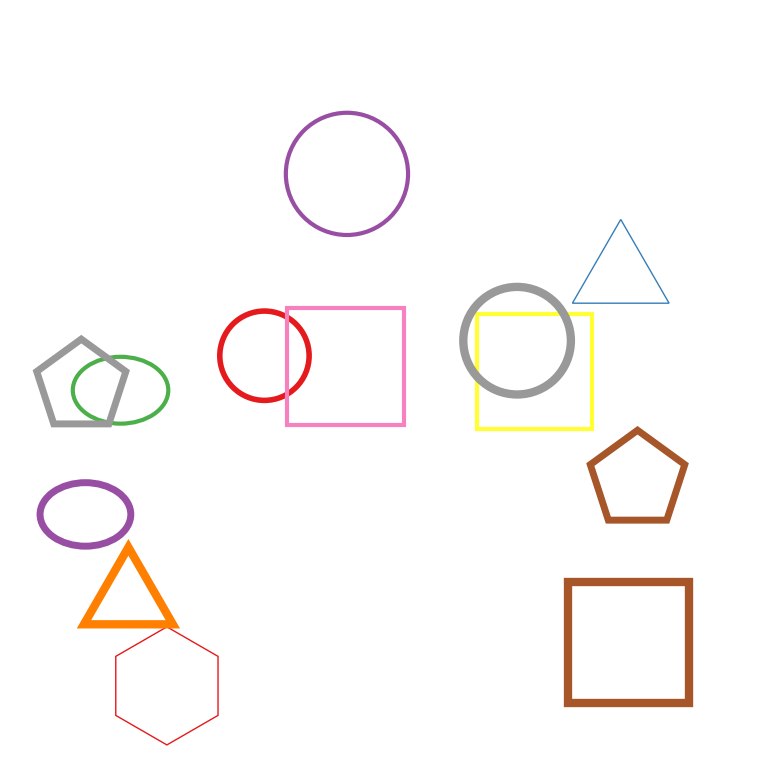[{"shape": "circle", "thickness": 2, "radius": 0.29, "center": [0.343, 0.538]}, {"shape": "hexagon", "thickness": 0.5, "radius": 0.38, "center": [0.217, 0.109]}, {"shape": "triangle", "thickness": 0.5, "radius": 0.36, "center": [0.806, 0.642]}, {"shape": "oval", "thickness": 1.5, "radius": 0.31, "center": [0.157, 0.493]}, {"shape": "oval", "thickness": 2.5, "radius": 0.29, "center": [0.111, 0.332]}, {"shape": "circle", "thickness": 1.5, "radius": 0.4, "center": [0.451, 0.774]}, {"shape": "triangle", "thickness": 3, "radius": 0.33, "center": [0.167, 0.223]}, {"shape": "square", "thickness": 1.5, "radius": 0.37, "center": [0.694, 0.518]}, {"shape": "square", "thickness": 3, "radius": 0.39, "center": [0.816, 0.166]}, {"shape": "pentagon", "thickness": 2.5, "radius": 0.32, "center": [0.828, 0.377]}, {"shape": "square", "thickness": 1.5, "radius": 0.38, "center": [0.449, 0.524]}, {"shape": "pentagon", "thickness": 2.5, "radius": 0.3, "center": [0.106, 0.499]}, {"shape": "circle", "thickness": 3, "radius": 0.35, "center": [0.672, 0.558]}]